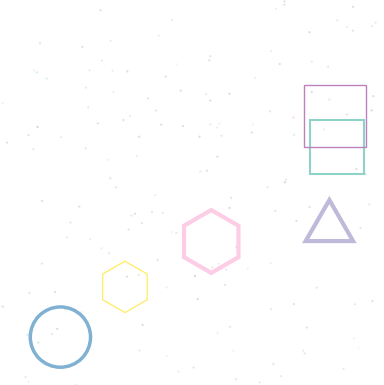[{"shape": "square", "thickness": 1.5, "radius": 0.35, "center": [0.874, 0.617]}, {"shape": "triangle", "thickness": 3, "radius": 0.36, "center": [0.856, 0.409]}, {"shape": "circle", "thickness": 2.5, "radius": 0.39, "center": [0.157, 0.124]}, {"shape": "hexagon", "thickness": 3, "radius": 0.41, "center": [0.549, 0.373]}, {"shape": "square", "thickness": 1, "radius": 0.4, "center": [0.87, 0.698]}, {"shape": "hexagon", "thickness": 1, "radius": 0.33, "center": [0.324, 0.255]}]